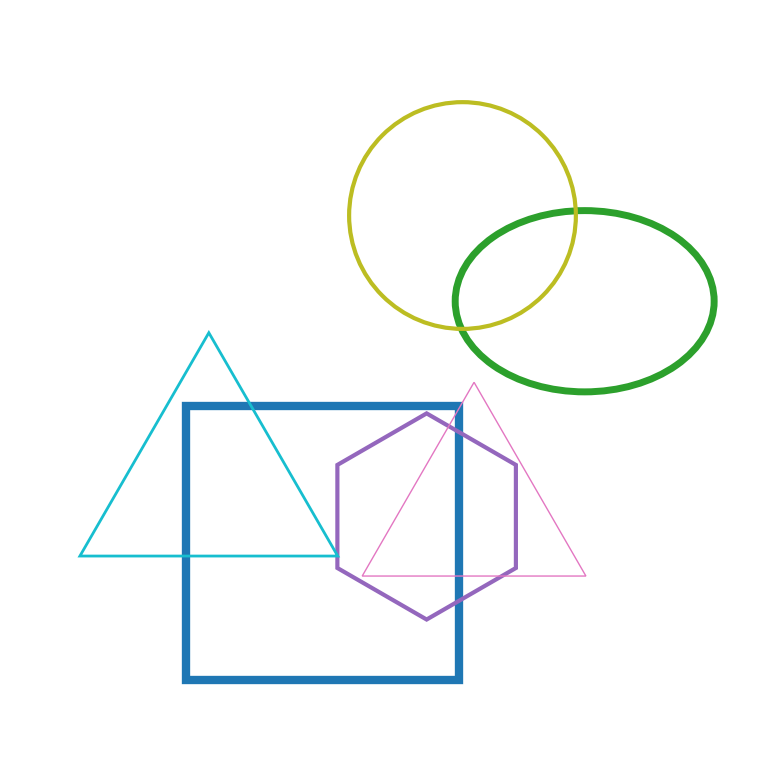[{"shape": "square", "thickness": 3, "radius": 0.89, "center": [0.419, 0.295]}, {"shape": "oval", "thickness": 2.5, "radius": 0.84, "center": [0.759, 0.609]}, {"shape": "hexagon", "thickness": 1.5, "radius": 0.67, "center": [0.554, 0.329]}, {"shape": "triangle", "thickness": 0.5, "radius": 0.84, "center": [0.616, 0.336]}, {"shape": "circle", "thickness": 1.5, "radius": 0.74, "center": [0.601, 0.72]}, {"shape": "triangle", "thickness": 1, "radius": 0.97, "center": [0.271, 0.375]}]